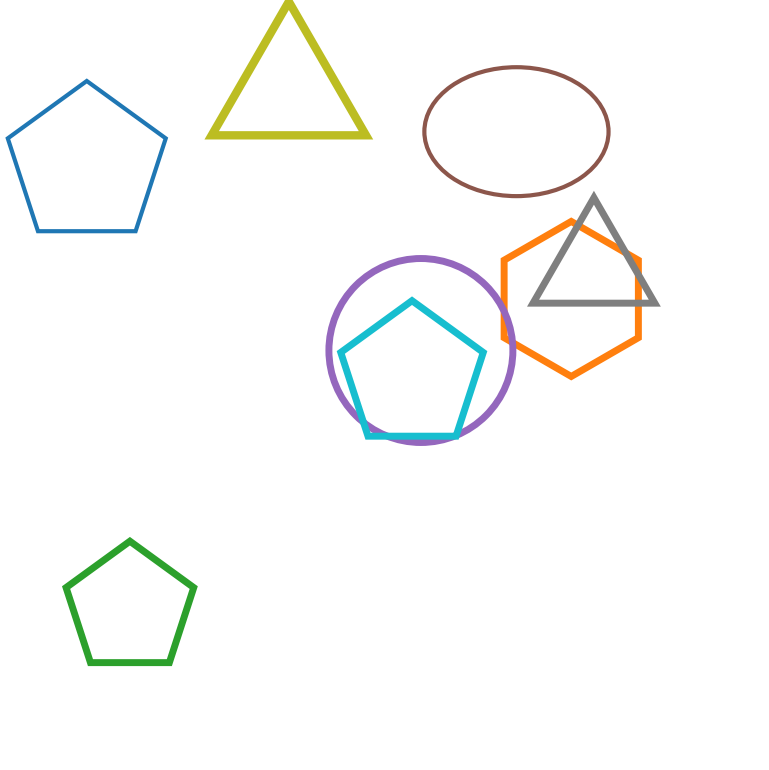[{"shape": "pentagon", "thickness": 1.5, "radius": 0.54, "center": [0.113, 0.787]}, {"shape": "hexagon", "thickness": 2.5, "radius": 0.5, "center": [0.742, 0.612]}, {"shape": "pentagon", "thickness": 2.5, "radius": 0.44, "center": [0.169, 0.21]}, {"shape": "circle", "thickness": 2.5, "radius": 0.6, "center": [0.547, 0.545]}, {"shape": "oval", "thickness": 1.5, "radius": 0.6, "center": [0.671, 0.829]}, {"shape": "triangle", "thickness": 2.5, "radius": 0.46, "center": [0.771, 0.652]}, {"shape": "triangle", "thickness": 3, "radius": 0.58, "center": [0.375, 0.882]}, {"shape": "pentagon", "thickness": 2.5, "radius": 0.49, "center": [0.535, 0.512]}]